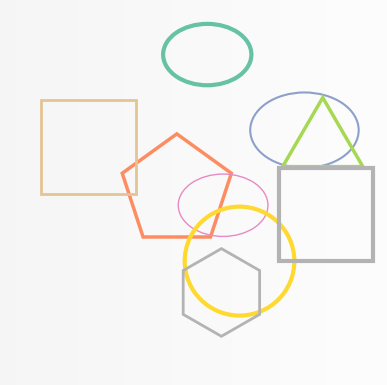[{"shape": "oval", "thickness": 3, "radius": 0.57, "center": [0.535, 0.858]}, {"shape": "pentagon", "thickness": 2.5, "radius": 0.74, "center": [0.456, 0.504]}, {"shape": "oval", "thickness": 1.5, "radius": 0.7, "center": [0.786, 0.662]}, {"shape": "oval", "thickness": 1, "radius": 0.58, "center": [0.576, 0.467]}, {"shape": "triangle", "thickness": 2.5, "radius": 0.6, "center": [0.833, 0.627]}, {"shape": "circle", "thickness": 3, "radius": 0.71, "center": [0.618, 0.322]}, {"shape": "square", "thickness": 2, "radius": 0.61, "center": [0.229, 0.618]}, {"shape": "hexagon", "thickness": 2, "radius": 0.57, "center": [0.571, 0.24]}, {"shape": "square", "thickness": 3, "radius": 0.61, "center": [0.842, 0.443]}]